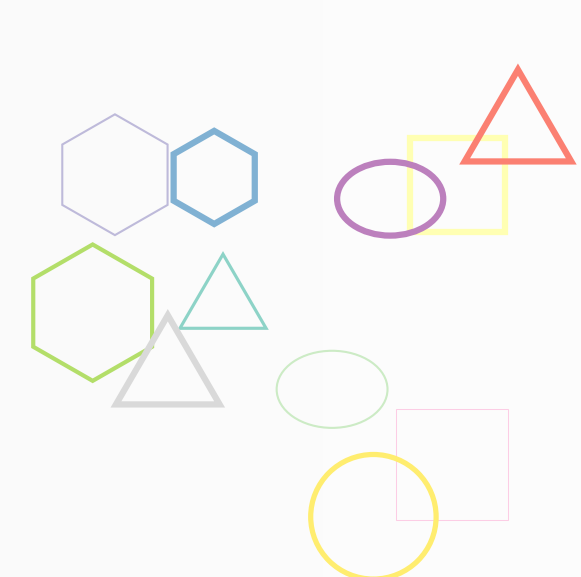[{"shape": "triangle", "thickness": 1.5, "radius": 0.43, "center": [0.384, 0.473]}, {"shape": "square", "thickness": 3, "radius": 0.41, "center": [0.787, 0.678]}, {"shape": "hexagon", "thickness": 1, "radius": 0.52, "center": [0.198, 0.697]}, {"shape": "triangle", "thickness": 3, "radius": 0.53, "center": [0.891, 0.773]}, {"shape": "hexagon", "thickness": 3, "radius": 0.4, "center": [0.369, 0.692]}, {"shape": "hexagon", "thickness": 2, "radius": 0.59, "center": [0.159, 0.458]}, {"shape": "square", "thickness": 0.5, "radius": 0.48, "center": [0.778, 0.194]}, {"shape": "triangle", "thickness": 3, "radius": 0.51, "center": [0.289, 0.35]}, {"shape": "oval", "thickness": 3, "radius": 0.46, "center": [0.671, 0.655]}, {"shape": "oval", "thickness": 1, "radius": 0.48, "center": [0.571, 0.325]}, {"shape": "circle", "thickness": 2.5, "radius": 0.54, "center": [0.642, 0.104]}]